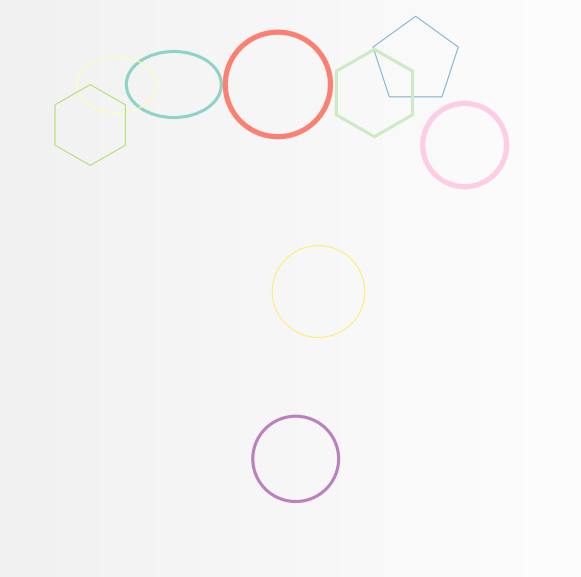[{"shape": "oval", "thickness": 1.5, "radius": 0.41, "center": [0.299, 0.853]}, {"shape": "oval", "thickness": 0.5, "radius": 0.34, "center": [0.201, 0.852]}, {"shape": "circle", "thickness": 2.5, "radius": 0.45, "center": [0.478, 0.853]}, {"shape": "pentagon", "thickness": 0.5, "radius": 0.39, "center": [0.715, 0.894]}, {"shape": "hexagon", "thickness": 0.5, "radius": 0.35, "center": [0.155, 0.783]}, {"shape": "circle", "thickness": 2.5, "radius": 0.36, "center": [0.799, 0.748]}, {"shape": "circle", "thickness": 1.5, "radius": 0.37, "center": [0.509, 0.205]}, {"shape": "hexagon", "thickness": 1.5, "radius": 0.38, "center": [0.644, 0.838]}, {"shape": "circle", "thickness": 0.5, "radius": 0.4, "center": [0.548, 0.494]}]